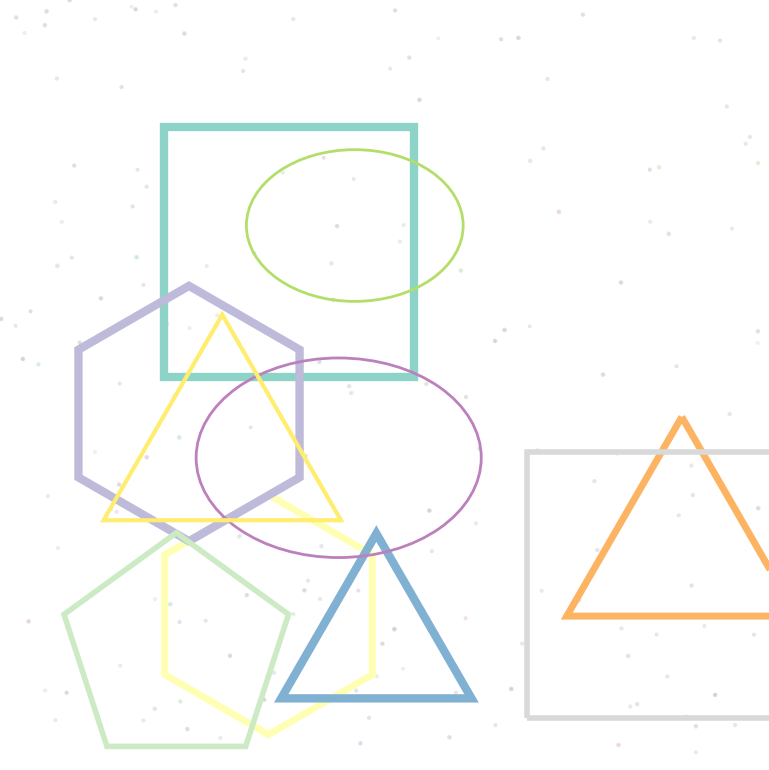[{"shape": "square", "thickness": 3, "radius": 0.81, "center": [0.376, 0.673]}, {"shape": "hexagon", "thickness": 2.5, "radius": 0.78, "center": [0.349, 0.202]}, {"shape": "hexagon", "thickness": 3, "radius": 0.83, "center": [0.245, 0.463]}, {"shape": "triangle", "thickness": 3, "radius": 0.71, "center": [0.489, 0.164]}, {"shape": "triangle", "thickness": 2.5, "radius": 0.86, "center": [0.885, 0.286]}, {"shape": "oval", "thickness": 1, "radius": 0.7, "center": [0.461, 0.707]}, {"shape": "square", "thickness": 2, "radius": 0.87, "center": [0.858, 0.24]}, {"shape": "oval", "thickness": 1, "radius": 0.93, "center": [0.44, 0.406]}, {"shape": "pentagon", "thickness": 2, "radius": 0.77, "center": [0.229, 0.155]}, {"shape": "triangle", "thickness": 1.5, "radius": 0.89, "center": [0.289, 0.413]}]